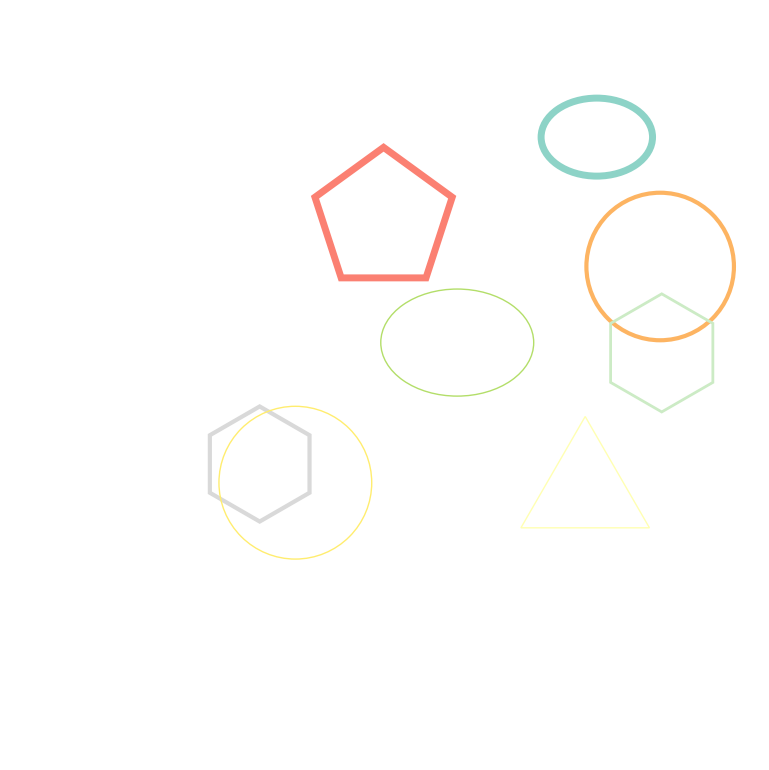[{"shape": "oval", "thickness": 2.5, "radius": 0.36, "center": [0.775, 0.822]}, {"shape": "triangle", "thickness": 0.5, "radius": 0.48, "center": [0.76, 0.363]}, {"shape": "pentagon", "thickness": 2.5, "radius": 0.47, "center": [0.498, 0.715]}, {"shape": "circle", "thickness": 1.5, "radius": 0.48, "center": [0.857, 0.654]}, {"shape": "oval", "thickness": 0.5, "radius": 0.5, "center": [0.594, 0.555]}, {"shape": "hexagon", "thickness": 1.5, "radius": 0.37, "center": [0.337, 0.397]}, {"shape": "hexagon", "thickness": 1, "radius": 0.38, "center": [0.859, 0.542]}, {"shape": "circle", "thickness": 0.5, "radius": 0.5, "center": [0.384, 0.373]}]